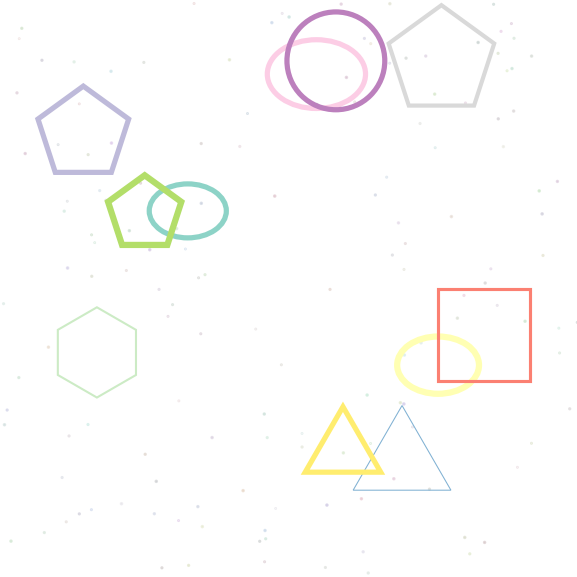[{"shape": "oval", "thickness": 2.5, "radius": 0.33, "center": [0.325, 0.634]}, {"shape": "oval", "thickness": 3, "radius": 0.35, "center": [0.759, 0.367]}, {"shape": "pentagon", "thickness": 2.5, "radius": 0.41, "center": [0.144, 0.767]}, {"shape": "square", "thickness": 1.5, "radius": 0.4, "center": [0.838, 0.418]}, {"shape": "triangle", "thickness": 0.5, "radius": 0.49, "center": [0.696, 0.199]}, {"shape": "pentagon", "thickness": 3, "radius": 0.33, "center": [0.251, 0.629]}, {"shape": "oval", "thickness": 2.5, "radius": 0.43, "center": [0.548, 0.871]}, {"shape": "pentagon", "thickness": 2, "radius": 0.48, "center": [0.764, 0.894]}, {"shape": "circle", "thickness": 2.5, "radius": 0.42, "center": [0.582, 0.894]}, {"shape": "hexagon", "thickness": 1, "radius": 0.39, "center": [0.168, 0.389]}, {"shape": "triangle", "thickness": 2.5, "radius": 0.38, "center": [0.594, 0.219]}]